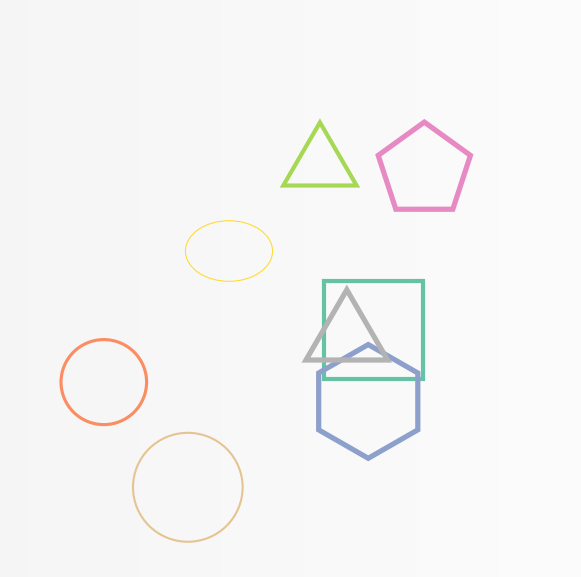[{"shape": "square", "thickness": 2, "radius": 0.42, "center": [0.643, 0.428]}, {"shape": "circle", "thickness": 1.5, "radius": 0.37, "center": [0.179, 0.337]}, {"shape": "hexagon", "thickness": 2.5, "radius": 0.49, "center": [0.634, 0.304]}, {"shape": "pentagon", "thickness": 2.5, "radius": 0.42, "center": [0.73, 0.704]}, {"shape": "triangle", "thickness": 2, "radius": 0.36, "center": [0.55, 0.714]}, {"shape": "oval", "thickness": 0.5, "radius": 0.37, "center": [0.394, 0.564]}, {"shape": "circle", "thickness": 1, "radius": 0.47, "center": [0.323, 0.155]}, {"shape": "triangle", "thickness": 2.5, "radius": 0.41, "center": [0.597, 0.416]}]